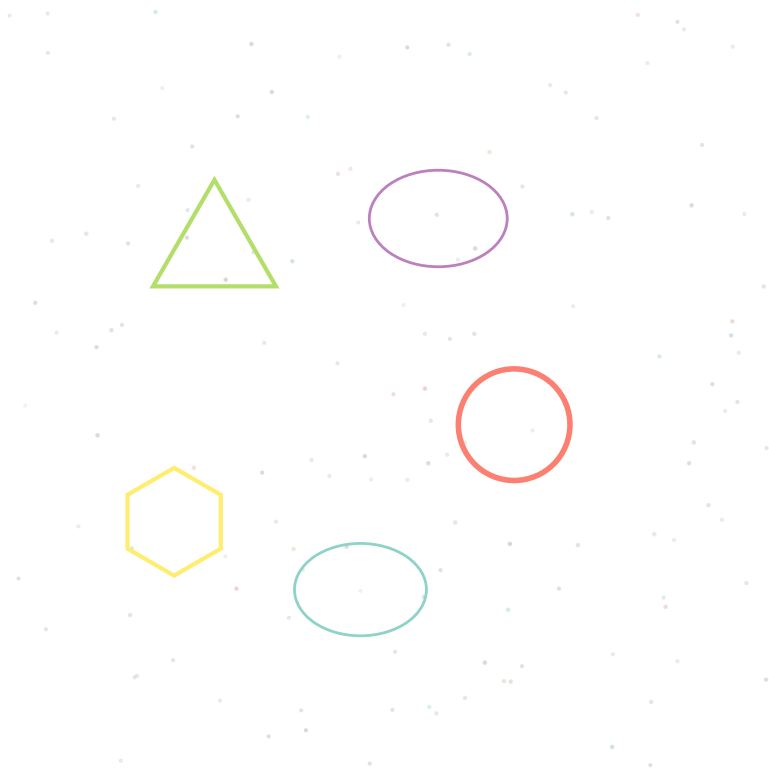[{"shape": "oval", "thickness": 1, "radius": 0.43, "center": [0.468, 0.234]}, {"shape": "circle", "thickness": 2, "radius": 0.36, "center": [0.668, 0.448]}, {"shape": "triangle", "thickness": 1.5, "radius": 0.46, "center": [0.279, 0.674]}, {"shape": "oval", "thickness": 1, "radius": 0.45, "center": [0.569, 0.716]}, {"shape": "hexagon", "thickness": 1.5, "radius": 0.35, "center": [0.226, 0.322]}]